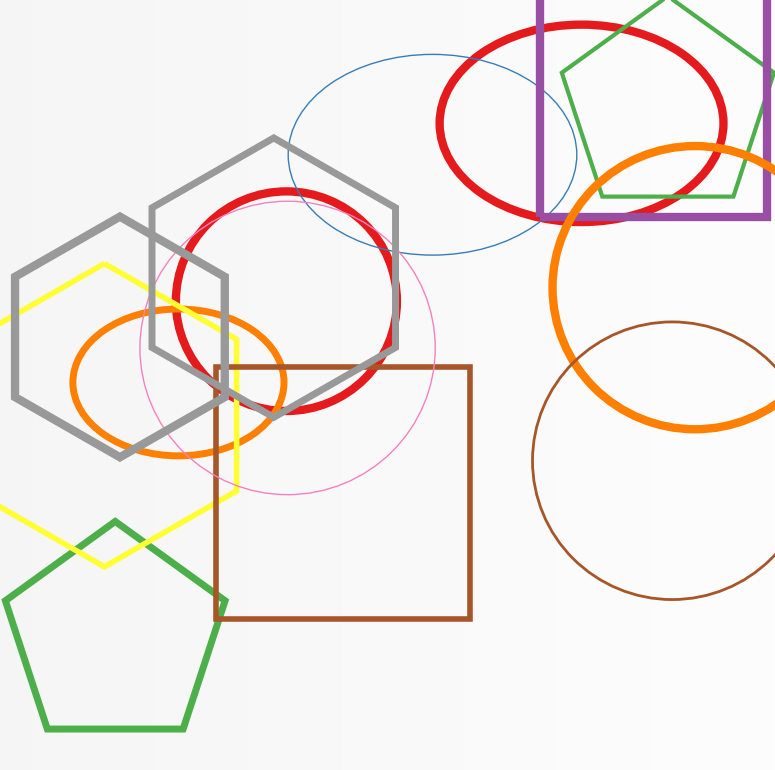[{"shape": "circle", "thickness": 3, "radius": 0.71, "center": [0.37, 0.609]}, {"shape": "oval", "thickness": 3, "radius": 0.92, "center": [0.75, 0.84]}, {"shape": "oval", "thickness": 0.5, "radius": 0.93, "center": [0.558, 0.799]}, {"shape": "pentagon", "thickness": 2.5, "radius": 0.75, "center": [0.149, 0.174]}, {"shape": "pentagon", "thickness": 1.5, "radius": 0.72, "center": [0.862, 0.861]}, {"shape": "square", "thickness": 3, "radius": 0.73, "center": [0.843, 0.864]}, {"shape": "circle", "thickness": 3, "radius": 0.92, "center": [0.897, 0.626]}, {"shape": "oval", "thickness": 2.5, "radius": 0.68, "center": [0.23, 0.503]}, {"shape": "hexagon", "thickness": 2, "radius": 0.98, "center": [0.135, 0.461]}, {"shape": "square", "thickness": 2, "radius": 0.82, "center": [0.442, 0.359]}, {"shape": "circle", "thickness": 1, "radius": 0.9, "center": [0.867, 0.402]}, {"shape": "circle", "thickness": 0.5, "radius": 0.95, "center": [0.371, 0.548]}, {"shape": "hexagon", "thickness": 3, "radius": 0.78, "center": [0.155, 0.562]}, {"shape": "hexagon", "thickness": 2.5, "radius": 0.91, "center": [0.353, 0.639]}]